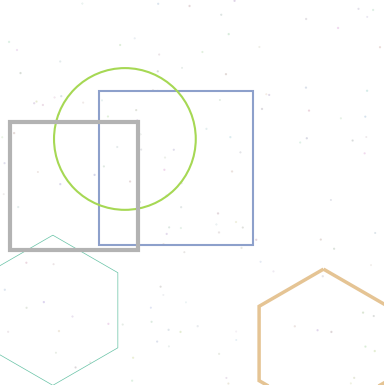[{"shape": "hexagon", "thickness": 0.5, "radius": 0.98, "center": [0.137, 0.194]}, {"shape": "square", "thickness": 1.5, "radius": 1.0, "center": [0.457, 0.563]}, {"shape": "circle", "thickness": 1.5, "radius": 0.92, "center": [0.324, 0.639]}, {"shape": "hexagon", "thickness": 2.5, "radius": 0.97, "center": [0.84, 0.108]}, {"shape": "square", "thickness": 3, "radius": 0.83, "center": [0.192, 0.517]}]